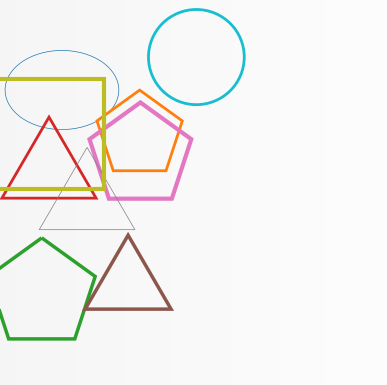[{"shape": "oval", "thickness": 0.5, "radius": 0.73, "center": [0.16, 0.766]}, {"shape": "pentagon", "thickness": 2, "radius": 0.58, "center": [0.36, 0.65]}, {"shape": "pentagon", "thickness": 2.5, "radius": 0.73, "center": [0.108, 0.237]}, {"shape": "triangle", "thickness": 2, "radius": 0.7, "center": [0.126, 0.555]}, {"shape": "triangle", "thickness": 2.5, "radius": 0.64, "center": [0.331, 0.261]}, {"shape": "pentagon", "thickness": 3, "radius": 0.69, "center": [0.362, 0.596]}, {"shape": "triangle", "thickness": 0.5, "radius": 0.71, "center": [0.225, 0.475]}, {"shape": "square", "thickness": 3, "radius": 0.72, "center": [0.124, 0.652]}, {"shape": "circle", "thickness": 2, "radius": 0.62, "center": [0.507, 0.852]}]